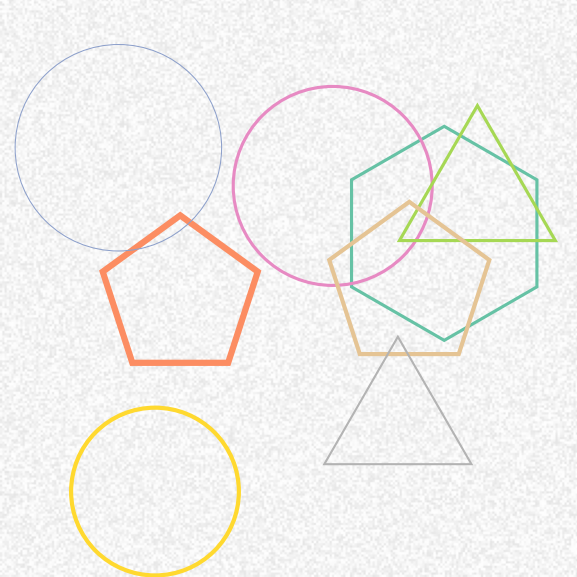[{"shape": "hexagon", "thickness": 1.5, "radius": 0.93, "center": [0.769, 0.595]}, {"shape": "pentagon", "thickness": 3, "radius": 0.71, "center": [0.312, 0.485]}, {"shape": "circle", "thickness": 0.5, "radius": 0.89, "center": [0.205, 0.743]}, {"shape": "circle", "thickness": 1.5, "radius": 0.86, "center": [0.576, 0.677]}, {"shape": "triangle", "thickness": 1.5, "radius": 0.78, "center": [0.827, 0.66]}, {"shape": "circle", "thickness": 2, "radius": 0.73, "center": [0.268, 0.148]}, {"shape": "pentagon", "thickness": 2, "radius": 0.73, "center": [0.709, 0.504]}, {"shape": "triangle", "thickness": 1, "radius": 0.74, "center": [0.689, 0.269]}]